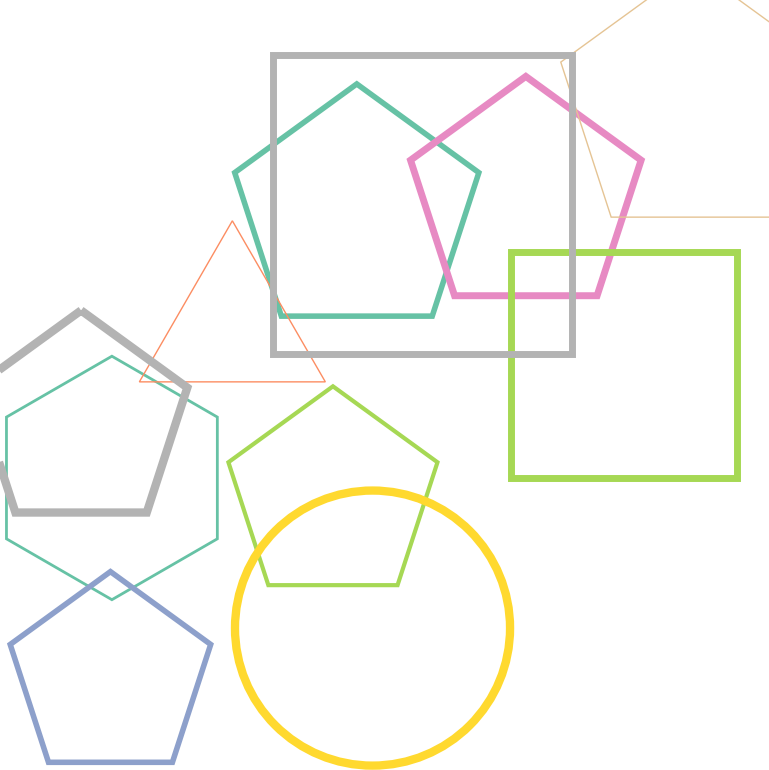[{"shape": "pentagon", "thickness": 2, "radius": 0.83, "center": [0.463, 0.724]}, {"shape": "hexagon", "thickness": 1, "radius": 0.79, "center": [0.145, 0.379]}, {"shape": "triangle", "thickness": 0.5, "radius": 0.7, "center": [0.302, 0.574]}, {"shape": "pentagon", "thickness": 2, "radius": 0.68, "center": [0.143, 0.121]}, {"shape": "pentagon", "thickness": 2.5, "radius": 0.79, "center": [0.683, 0.743]}, {"shape": "pentagon", "thickness": 1.5, "radius": 0.71, "center": [0.432, 0.356]}, {"shape": "square", "thickness": 2.5, "radius": 0.73, "center": [0.81, 0.527]}, {"shape": "circle", "thickness": 3, "radius": 0.89, "center": [0.484, 0.184]}, {"shape": "pentagon", "thickness": 0.5, "radius": 0.9, "center": [0.9, 0.864]}, {"shape": "pentagon", "thickness": 3, "radius": 0.73, "center": [0.105, 0.452]}, {"shape": "square", "thickness": 2.5, "radius": 0.97, "center": [0.549, 0.734]}]